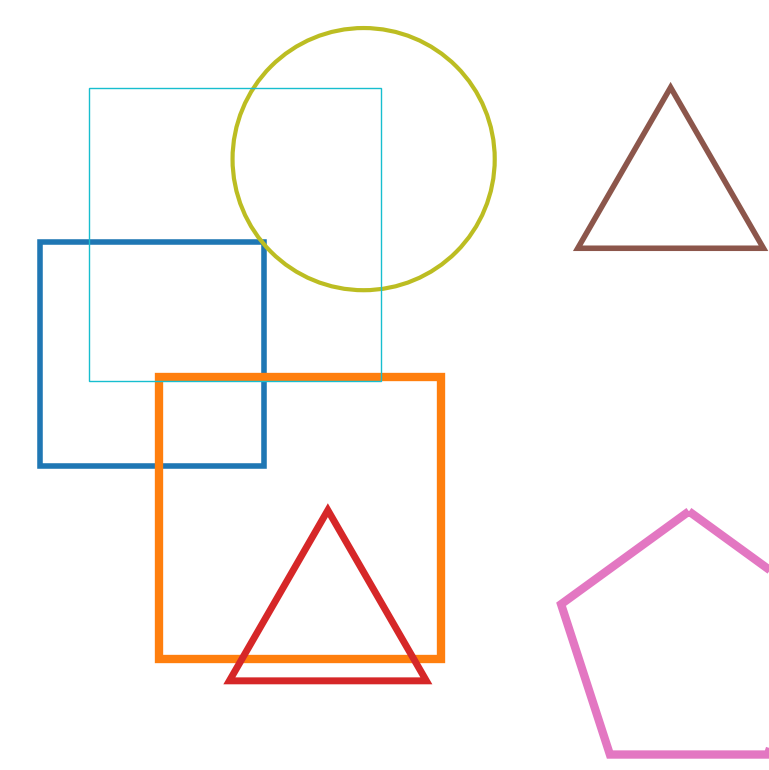[{"shape": "square", "thickness": 2, "radius": 0.73, "center": [0.198, 0.541]}, {"shape": "square", "thickness": 3, "radius": 0.92, "center": [0.389, 0.327]}, {"shape": "triangle", "thickness": 2.5, "radius": 0.74, "center": [0.426, 0.19]}, {"shape": "triangle", "thickness": 2, "radius": 0.7, "center": [0.871, 0.747]}, {"shape": "pentagon", "thickness": 3, "radius": 0.87, "center": [0.895, 0.161]}, {"shape": "circle", "thickness": 1.5, "radius": 0.85, "center": [0.472, 0.793]}, {"shape": "square", "thickness": 0.5, "radius": 0.95, "center": [0.305, 0.695]}]